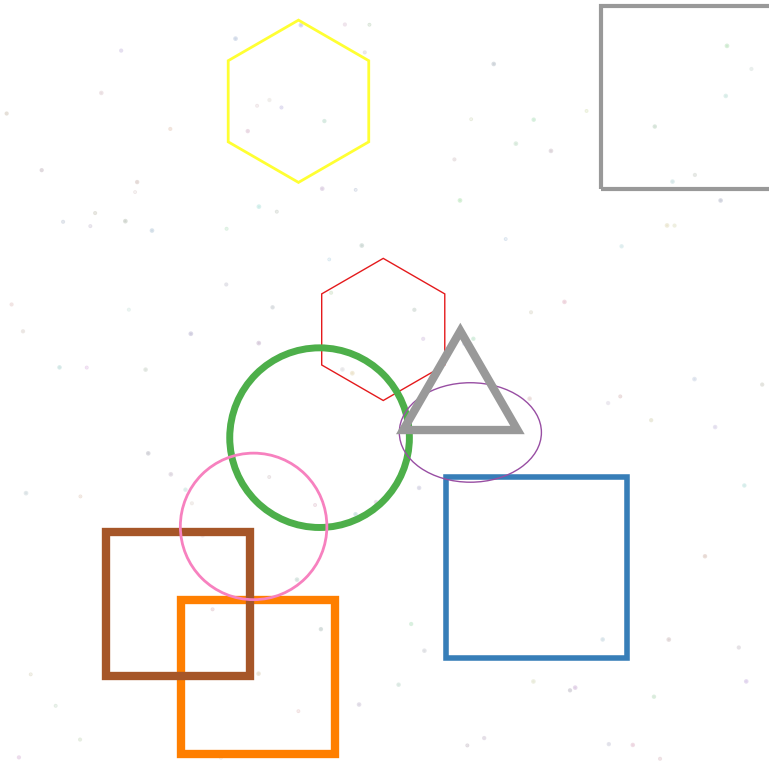[{"shape": "hexagon", "thickness": 0.5, "radius": 0.46, "center": [0.498, 0.572]}, {"shape": "square", "thickness": 2, "radius": 0.59, "center": [0.697, 0.263]}, {"shape": "circle", "thickness": 2.5, "radius": 0.58, "center": [0.415, 0.432]}, {"shape": "oval", "thickness": 0.5, "radius": 0.46, "center": [0.611, 0.438]}, {"shape": "square", "thickness": 3, "radius": 0.5, "center": [0.336, 0.12]}, {"shape": "hexagon", "thickness": 1, "radius": 0.53, "center": [0.388, 0.868]}, {"shape": "square", "thickness": 3, "radius": 0.47, "center": [0.231, 0.216]}, {"shape": "circle", "thickness": 1, "radius": 0.48, "center": [0.329, 0.316]}, {"shape": "triangle", "thickness": 3, "radius": 0.43, "center": [0.598, 0.484]}, {"shape": "square", "thickness": 1.5, "radius": 0.59, "center": [0.899, 0.873]}]